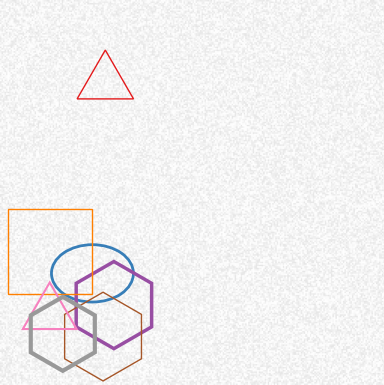[{"shape": "triangle", "thickness": 1, "radius": 0.42, "center": [0.274, 0.785]}, {"shape": "oval", "thickness": 2, "radius": 0.53, "center": [0.24, 0.29]}, {"shape": "hexagon", "thickness": 2.5, "radius": 0.57, "center": [0.296, 0.208]}, {"shape": "square", "thickness": 1, "radius": 0.55, "center": [0.129, 0.347]}, {"shape": "hexagon", "thickness": 1, "radius": 0.58, "center": [0.268, 0.126]}, {"shape": "triangle", "thickness": 1.5, "radius": 0.4, "center": [0.129, 0.186]}, {"shape": "hexagon", "thickness": 3, "radius": 0.48, "center": [0.163, 0.133]}]